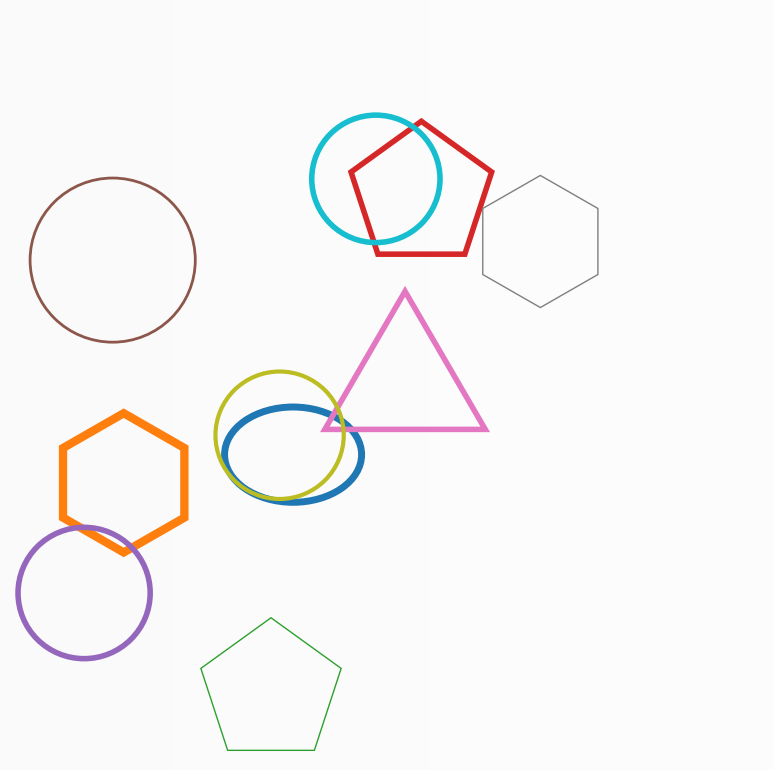[{"shape": "oval", "thickness": 2.5, "radius": 0.44, "center": [0.378, 0.41]}, {"shape": "hexagon", "thickness": 3, "radius": 0.45, "center": [0.16, 0.373]}, {"shape": "pentagon", "thickness": 0.5, "radius": 0.48, "center": [0.35, 0.103]}, {"shape": "pentagon", "thickness": 2, "radius": 0.48, "center": [0.544, 0.747]}, {"shape": "circle", "thickness": 2, "radius": 0.43, "center": [0.109, 0.23]}, {"shape": "circle", "thickness": 1, "radius": 0.53, "center": [0.145, 0.662]}, {"shape": "triangle", "thickness": 2, "radius": 0.6, "center": [0.523, 0.502]}, {"shape": "hexagon", "thickness": 0.5, "radius": 0.43, "center": [0.697, 0.686]}, {"shape": "circle", "thickness": 1.5, "radius": 0.41, "center": [0.361, 0.435]}, {"shape": "circle", "thickness": 2, "radius": 0.41, "center": [0.485, 0.768]}]